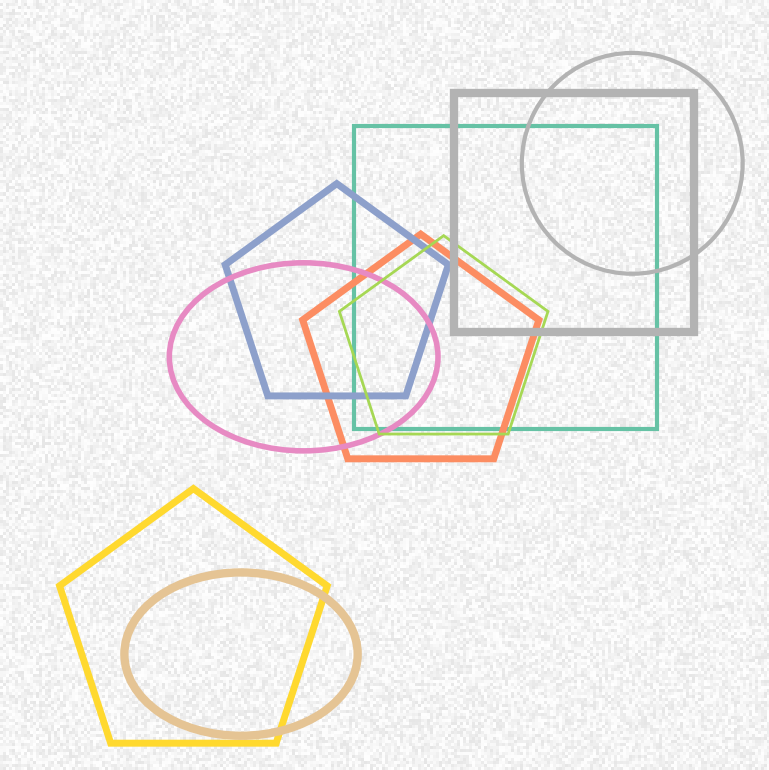[{"shape": "square", "thickness": 1.5, "radius": 0.98, "center": [0.657, 0.64]}, {"shape": "pentagon", "thickness": 2.5, "radius": 0.81, "center": [0.546, 0.535]}, {"shape": "pentagon", "thickness": 2.5, "radius": 0.76, "center": [0.437, 0.609]}, {"shape": "oval", "thickness": 2, "radius": 0.87, "center": [0.394, 0.537]}, {"shape": "pentagon", "thickness": 1, "radius": 0.71, "center": [0.576, 0.552]}, {"shape": "pentagon", "thickness": 2.5, "radius": 0.91, "center": [0.251, 0.183]}, {"shape": "oval", "thickness": 3, "radius": 0.76, "center": [0.313, 0.151]}, {"shape": "square", "thickness": 3, "radius": 0.78, "center": [0.745, 0.724]}, {"shape": "circle", "thickness": 1.5, "radius": 0.72, "center": [0.821, 0.788]}]